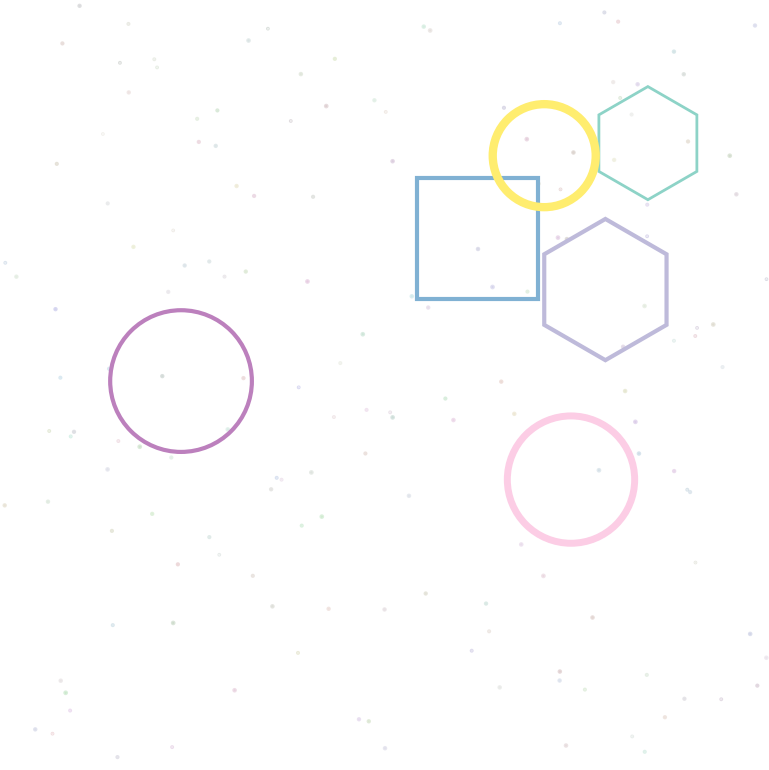[{"shape": "hexagon", "thickness": 1, "radius": 0.37, "center": [0.841, 0.814]}, {"shape": "hexagon", "thickness": 1.5, "radius": 0.46, "center": [0.786, 0.624]}, {"shape": "square", "thickness": 1.5, "radius": 0.39, "center": [0.62, 0.69]}, {"shape": "circle", "thickness": 2.5, "radius": 0.41, "center": [0.742, 0.377]}, {"shape": "circle", "thickness": 1.5, "radius": 0.46, "center": [0.235, 0.505]}, {"shape": "circle", "thickness": 3, "radius": 0.33, "center": [0.707, 0.798]}]